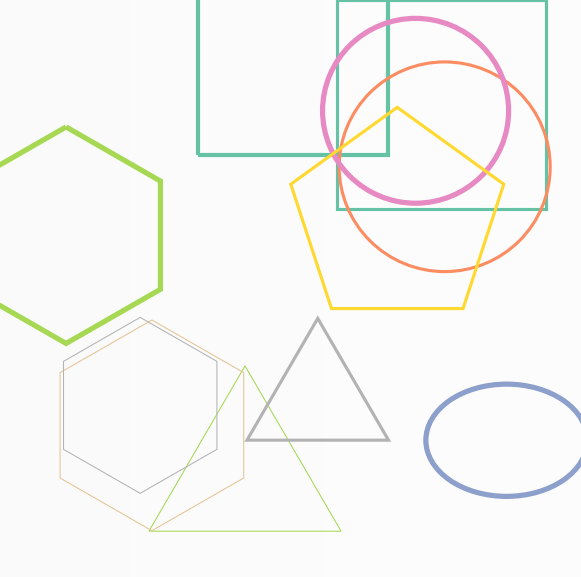[{"shape": "square", "thickness": 1.5, "radius": 0.9, "center": [0.76, 0.818]}, {"shape": "square", "thickness": 2, "radius": 0.82, "center": [0.504, 0.895]}, {"shape": "circle", "thickness": 1.5, "radius": 0.91, "center": [0.765, 0.71]}, {"shape": "oval", "thickness": 2.5, "radius": 0.69, "center": [0.872, 0.237]}, {"shape": "circle", "thickness": 2.5, "radius": 0.8, "center": [0.715, 0.807]}, {"shape": "hexagon", "thickness": 2.5, "radius": 0.94, "center": [0.114, 0.592]}, {"shape": "triangle", "thickness": 0.5, "radius": 0.95, "center": [0.422, 0.175]}, {"shape": "pentagon", "thickness": 1.5, "radius": 0.96, "center": [0.683, 0.621]}, {"shape": "hexagon", "thickness": 0.5, "radius": 0.91, "center": [0.261, 0.263]}, {"shape": "triangle", "thickness": 1.5, "radius": 0.7, "center": [0.547, 0.307]}, {"shape": "hexagon", "thickness": 0.5, "radius": 0.76, "center": [0.241, 0.297]}]